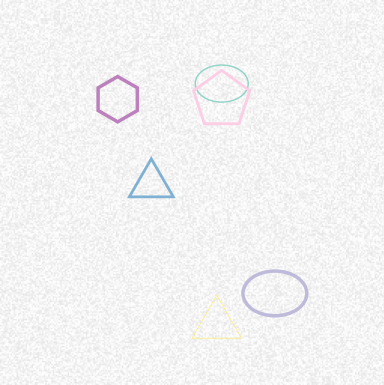[{"shape": "oval", "thickness": 1, "radius": 0.34, "center": [0.576, 0.783]}, {"shape": "oval", "thickness": 2.5, "radius": 0.41, "center": [0.714, 0.238]}, {"shape": "triangle", "thickness": 2, "radius": 0.33, "center": [0.393, 0.522]}, {"shape": "pentagon", "thickness": 2, "radius": 0.38, "center": [0.576, 0.741]}, {"shape": "hexagon", "thickness": 2.5, "radius": 0.29, "center": [0.306, 0.742]}, {"shape": "triangle", "thickness": 0.5, "radius": 0.37, "center": [0.563, 0.159]}]